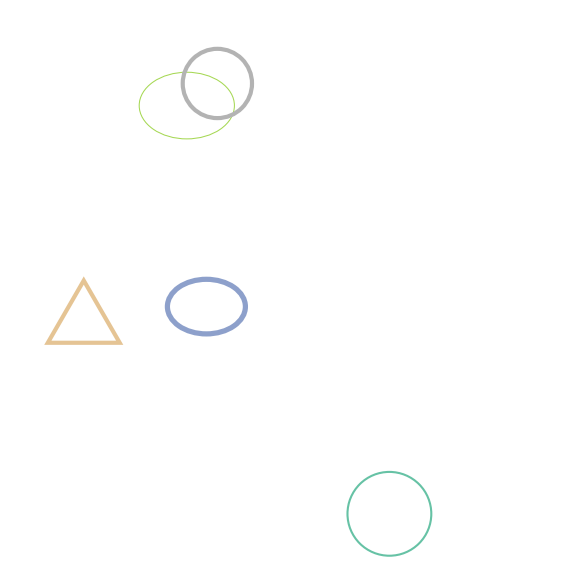[{"shape": "circle", "thickness": 1, "radius": 0.36, "center": [0.674, 0.109]}, {"shape": "oval", "thickness": 2.5, "radius": 0.34, "center": [0.357, 0.468]}, {"shape": "oval", "thickness": 0.5, "radius": 0.41, "center": [0.323, 0.816]}, {"shape": "triangle", "thickness": 2, "radius": 0.36, "center": [0.145, 0.442]}, {"shape": "circle", "thickness": 2, "radius": 0.3, "center": [0.376, 0.855]}]